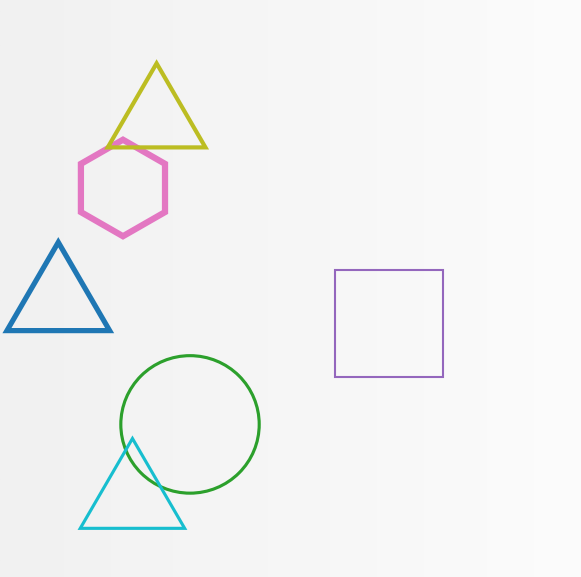[{"shape": "triangle", "thickness": 2.5, "radius": 0.51, "center": [0.1, 0.478]}, {"shape": "circle", "thickness": 1.5, "radius": 0.6, "center": [0.327, 0.264]}, {"shape": "square", "thickness": 1, "radius": 0.46, "center": [0.669, 0.439]}, {"shape": "hexagon", "thickness": 3, "radius": 0.42, "center": [0.212, 0.674]}, {"shape": "triangle", "thickness": 2, "radius": 0.49, "center": [0.269, 0.792]}, {"shape": "triangle", "thickness": 1.5, "radius": 0.52, "center": [0.228, 0.136]}]